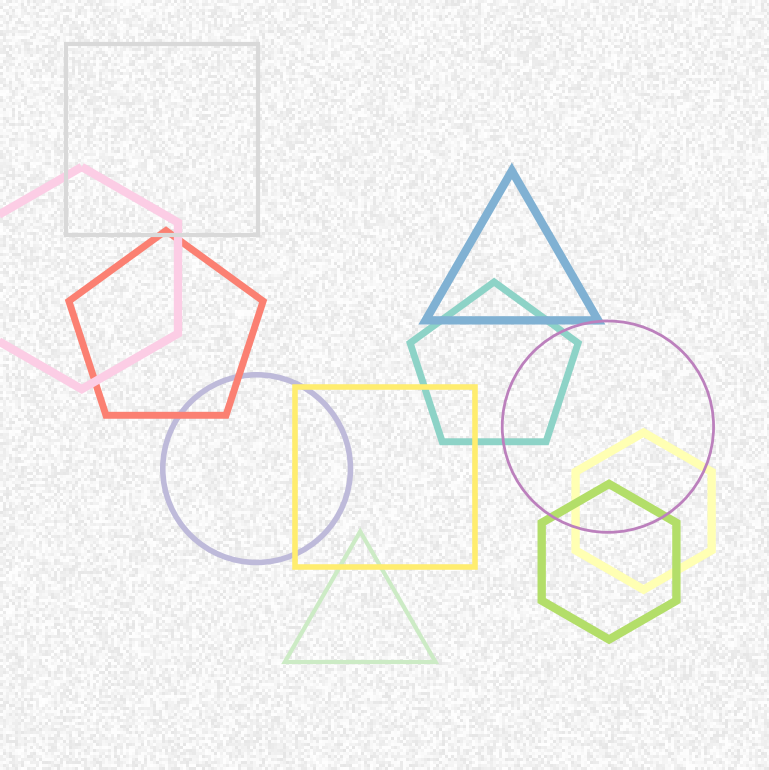[{"shape": "pentagon", "thickness": 2.5, "radius": 0.57, "center": [0.642, 0.519]}, {"shape": "hexagon", "thickness": 3, "radius": 0.51, "center": [0.836, 0.336]}, {"shape": "circle", "thickness": 2, "radius": 0.61, "center": [0.333, 0.391]}, {"shape": "pentagon", "thickness": 2.5, "radius": 0.66, "center": [0.216, 0.568]}, {"shape": "triangle", "thickness": 3, "radius": 0.65, "center": [0.665, 0.649]}, {"shape": "hexagon", "thickness": 3, "radius": 0.51, "center": [0.791, 0.27]}, {"shape": "hexagon", "thickness": 3, "radius": 0.72, "center": [0.106, 0.639]}, {"shape": "square", "thickness": 1.5, "radius": 0.62, "center": [0.211, 0.819]}, {"shape": "circle", "thickness": 1, "radius": 0.69, "center": [0.789, 0.446]}, {"shape": "triangle", "thickness": 1.5, "radius": 0.57, "center": [0.468, 0.197]}, {"shape": "square", "thickness": 2, "radius": 0.59, "center": [0.5, 0.38]}]